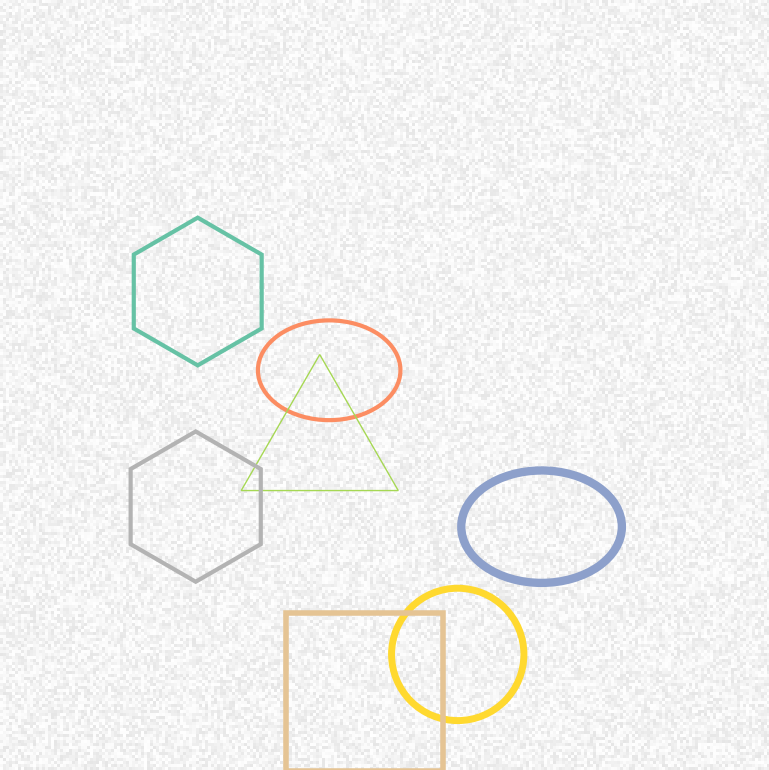[{"shape": "hexagon", "thickness": 1.5, "radius": 0.48, "center": [0.257, 0.621]}, {"shape": "oval", "thickness": 1.5, "radius": 0.46, "center": [0.428, 0.519]}, {"shape": "oval", "thickness": 3, "radius": 0.52, "center": [0.703, 0.316]}, {"shape": "triangle", "thickness": 0.5, "radius": 0.59, "center": [0.415, 0.422]}, {"shape": "circle", "thickness": 2.5, "radius": 0.43, "center": [0.594, 0.15]}, {"shape": "square", "thickness": 2, "radius": 0.51, "center": [0.473, 0.101]}, {"shape": "hexagon", "thickness": 1.5, "radius": 0.49, "center": [0.254, 0.342]}]